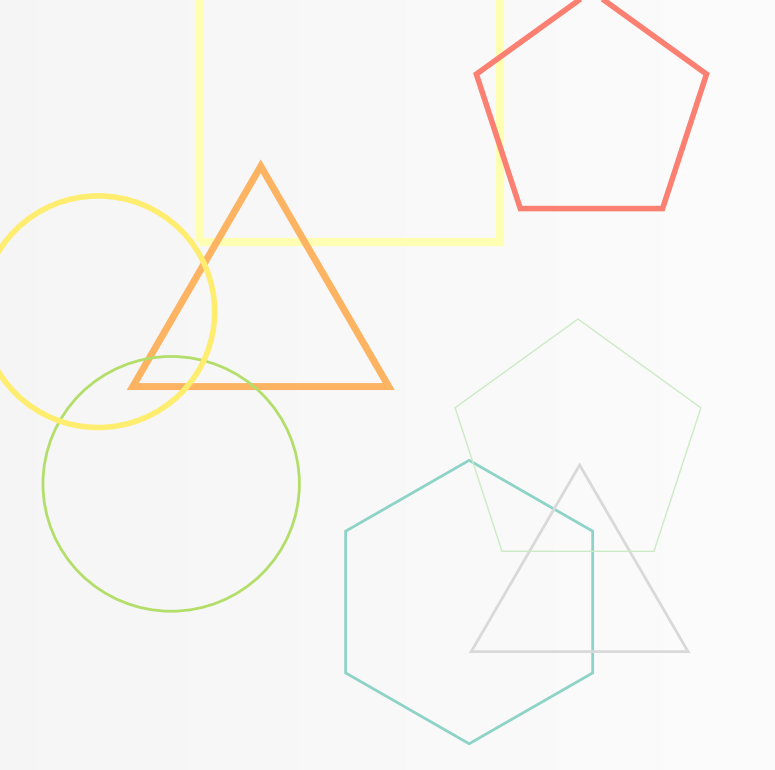[{"shape": "hexagon", "thickness": 1, "radius": 0.92, "center": [0.605, 0.218]}, {"shape": "square", "thickness": 3, "radius": 0.97, "center": [0.451, 0.881]}, {"shape": "pentagon", "thickness": 2, "radius": 0.78, "center": [0.763, 0.855]}, {"shape": "triangle", "thickness": 2.5, "radius": 0.95, "center": [0.336, 0.593]}, {"shape": "circle", "thickness": 1, "radius": 0.83, "center": [0.221, 0.372]}, {"shape": "triangle", "thickness": 1, "radius": 0.81, "center": [0.748, 0.235]}, {"shape": "pentagon", "thickness": 0.5, "radius": 0.83, "center": [0.746, 0.419]}, {"shape": "circle", "thickness": 2, "radius": 0.75, "center": [0.127, 0.595]}]